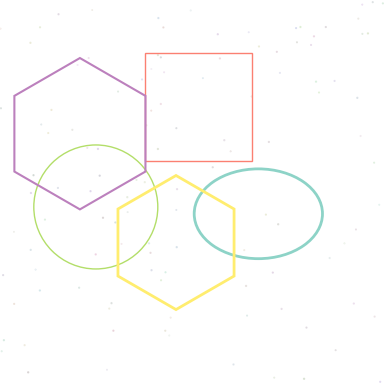[{"shape": "oval", "thickness": 2, "radius": 0.83, "center": [0.671, 0.445]}, {"shape": "square", "thickness": 1, "radius": 0.7, "center": [0.515, 0.722]}, {"shape": "circle", "thickness": 1, "radius": 0.81, "center": [0.249, 0.462]}, {"shape": "hexagon", "thickness": 1.5, "radius": 0.98, "center": [0.208, 0.653]}, {"shape": "hexagon", "thickness": 2, "radius": 0.87, "center": [0.457, 0.37]}]